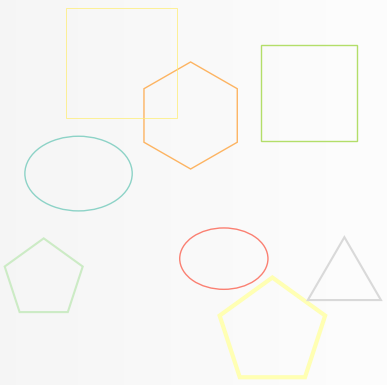[{"shape": "oval", "thickness": 1, "radius": 0.69, "center": [0.203, 0.549]}, {"shape": "pentagon", "thickness": 3, "radius": 0.72, "center": [0.703, 0.136]}, {"shape": "oval", "thickness": 1, "radius": 0.57, "center": [0.578, 0.328]}, {"shape": "hexagon", "thickness": 1, "radius": 0.7, "center": [0.492, 0.7]}, {"shape": "square", "thickness": 1, "radius": 0.62, "center": [0.798, 0.759]}, {"shape": "triangle", "thickness": 1.5, "radius": 0.54, "center": [0.889, 0.275]}, {"shape": "pentagon", "thickness": 1.5, "radius": 0.53, "center": [0.113, 0.275]}, {"shape": "square", "thickness": 0.5, "radius": 0.71, "center": [0.313, 0.837]}]